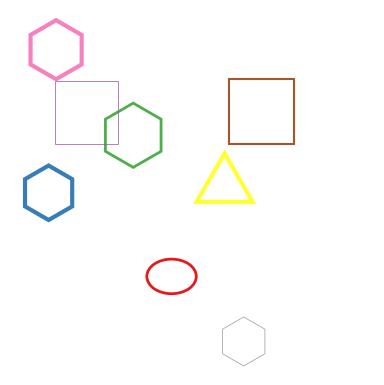[{"shape": "oval", "thickness": 2, "radius": 0.32, "center": [0.446, 0.282]}, {"shape": "hexagon", "thickness": 3, "radius": 0.35, "center": [0.126, 0.499]}, {"shape": "hexagon", "thickness": 2, "radius": 0.42, "center": [0.346, 0.649]}, {"shape": "square", "thickness": 0.5, "radius": 0.41, "center": [0.225, 0.708]}, {"shape": "triangle", "thickness": 3, "radius": 0.42, "center": [0.583, 0.518]}, {"shape": "square", "thickness": 1.5, "radius": 0.42, "center": [0.679, 0.71]}, {"shape": "hexagon", "thickness": 3, "radius": 0.38, "center": [0.146, 0.871]}, {"shape": "hexagon", "thickness": 0.5, "radius": 0.32, "center": [0.633, 0.113]}]